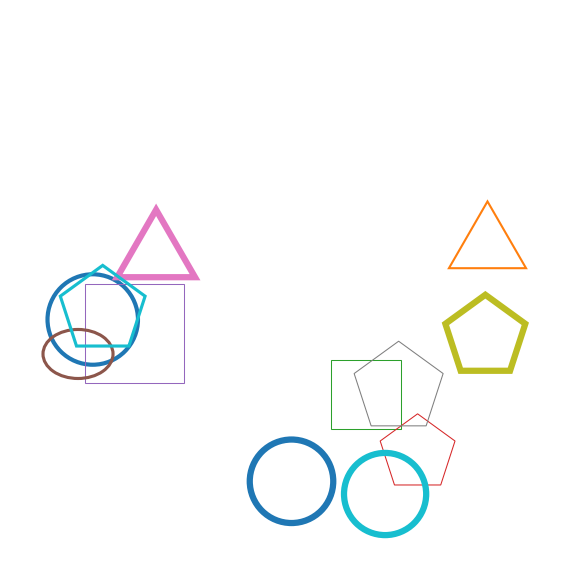[{"shape": "circle", "thickness": 2, "radius": 0.39, "center": [0.161, 0.446]}, {"shape": "circle", "thickness": 3, "radius": 0.36, "center": [0.505, 0.166]}, {"shape": "triangle", "thickness": 1, "radius": 0.39, "center": [0.844, 0.573]}, {"shape": "square", "thickness": 0.5, "radius": 0.3, "center": [0.633, 0.316]}, {"shape": "pentagon", "thickness": 0.5, "radius": 0.34, "center": [0.723, 0.214]}, {"shape": "square", "thickness": 0.5, "radius": 0.43, "center": [0.233, 0.422]}, {"shape": "oval", "thickness": 1.5, "radius": 0.3, "center": [0.135, 0.386]}, {"shape": "triangle", "thickness": 3, "radius": 0.39, "center": [0.27, 0.558]}, {"shape": "pentagon", "thickness": 0.5, "radius": 0.41, "center": [0.69, 0.327]}, {"shape": "pentagon", "thickness": 3, "radius": 0.36, "center": [0.84, 0.416]}, {"shape": "pentagon", "thickness": 1.5, "radius": 0.39, "center": [0.178, 0.462]}, {"shape": "circle", "thickness": 3, "radius": 0.36, "center": [0.667, 0.144]}]